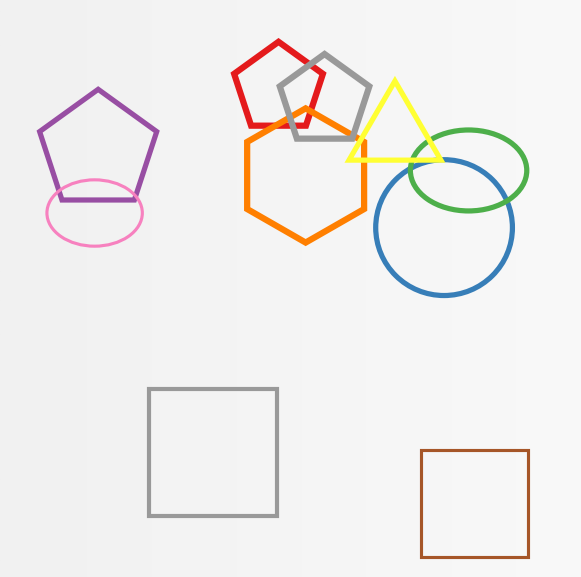[{"shape": "pentagon", "thickness": 3, "radius": 0.4, "center": [0.479, 0.846]}, {"shape": "circle", "thickness": 2.5, "radius": 0.59, "center": [0.764, 0.605]}, {"shape": "oval", "thickness": 2.5, "radius": 0.5, "center": [0.806, 0.704]}, {"shape": "pentagon", "thickness": 2.5, "radius": 0.53, "center": [0.169, 0.739]}, {"shape": "hexagon", "thickness": 3, "radius": 0.58, "center": [0.526, 0.695]}, {"shape": "triangle", "thickness": 2.5, "radius": 0.46, "center": [0.679, 0.767]}, {"shape": "square", "thickness": 1.5, "radius": 0.46, "center": [0.817, 0.128]}, {"shape": "oval", "thickness": 1.5, "radius": 0.41, "center": [0.163, 0.63]}, {"shape": "pentagon", "thickness": 3, "radius": 0.4, "center": [0.558, 0.825]}, {"shape": "square", "thickness": 2, "radius": 0.55, "center": [0.366, 0.216]}]